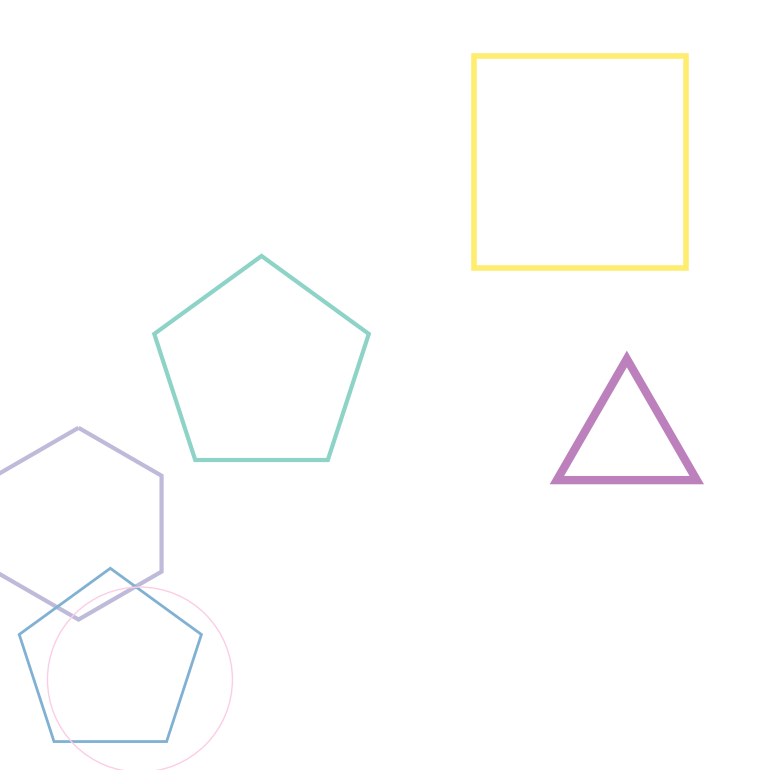[{"shape": "pentagon", "thickness": 1.5, "radius": 0.73, "center": [0.34, 0.521]}, {"shape": "hexagon", "thickness": 1.5, "radius": 0.62, "center": [0.102, 0.32]}, {"shape": "pentagon", "thickness": 1, "radius": 0.62, "center": [0.143, 0.138]}, {"shape": "circle", "thickness": 0.5, "radius": 0.6, "center": [0.182, 0.117]}, {"shape": "triangle", "thickness": 3, "radius": 0.52, "center": [0.814, 0.429]}, {"shape": "square", "thickness": 2, "radius": 0.69, "center": [0.754, 0.789]}]